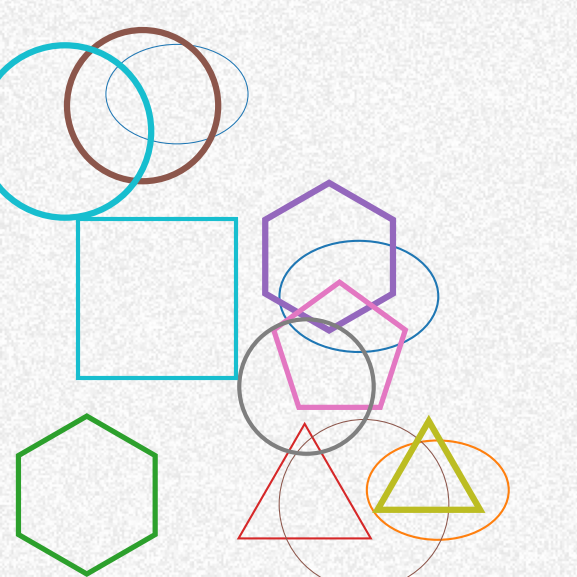[{"shape": "oval", "thickness": 1, "radius": 0.69, "center": [0.621, 0.486]}, {"shape": "oval", "thickness": 0.5, "radius": 0.62, "center": [0.306, 0.836]}, {"shape": "oval", "thickness": 1, "radius": 0.61, "center": [0.758, 0.15]}, {"shape": "hexagon", "thickness": 2.5, "radius": 0.68, "center": [0.15, 0.142]}, {"shape": "triangle", "thickness": 1, "radius": 0.66, "center": [0.528, 0.133]}, {"shape": "hexagon", "thickness": 3, "radius": 0.64, "center": [0.57, 0.555]}, {"shape": "circle", "thickness": 0.5, "radius": 0.73, "center": [0.63, 0.126]}, {"shape": "circle", "thickness": 3, "radius": 0.65, "center": [0.247, 0.816]}, {"shape": "pentagon", "thickness": 2.5, "radius": 0.6, "center": [0.588, 0.391]}, {"shape": "circle", "thickness": 2, "radius": 0.58, "center": [0.531, 0.33]}, {"shape": "triangle", "thickness": 3, "radius": 0.51, "center": [0.742, 0.168]}, {"shape": "circle", "thickness": 3, "radius": 0.75, "center": [0.113, 0.771]}, {"shape": "square", "thickness": 2, "radius": 0.69, "center": [0.272, 0.483]}]